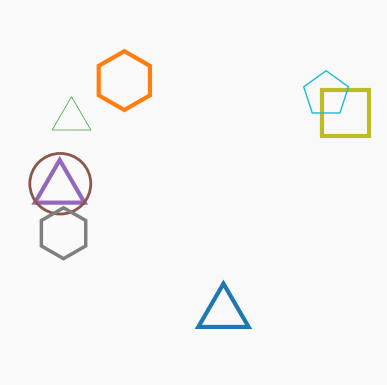[{"shape": "triangle", "thickness": 3, "radius": 0.37, "center": [0.577, 0.188]}, {"shape": "hexagon", "thickness": 3, "radius": 0.38, "center": [0.321, 0.791]}, {"shape": "triangle", "thickness": 0.5, "radius": 0.29, "center": [0.185, 0.691]}, {"shape": "triangle", "thickness": 3, "radius": 0.37, "center": [0.154, 0.511]}, {"shape": "circle", "thickness": 2, "radius": 0.39, "center": [0.156, 0.523]}, {"shape": "hexagon", "thickness": 2.5, "radius": 0.33, "center": [0.164, 0.394]}, {"shape": "square", "thickness": 3, "radius": 0.3, "center": [0.89, 0.706]}, {"shape": "pentagon", "thickness": 1, "radius": 0.3, "center": [0.842, 0.756]}]